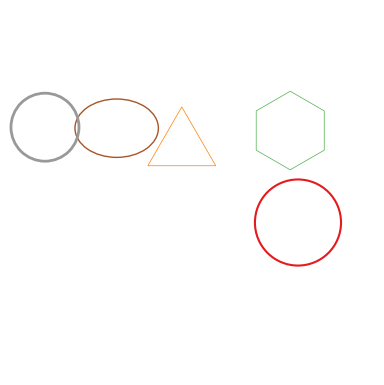[{"shape": "circle", "thickness": 1.5, "radius": 0.56, "center": [0.774, 0.422]}, {"shape": "hexagon", "thickness": 0.5, "radius": 0.51, "center": [0.754, 0.661]}, {"shape": "triangle", "thickness": 0.5, "radius": 0.51, "center": [0.472, 0.62]}, {"shape": "oval", "thickness": 1, "radius": 0.54, "center": [0.303, 0.667]}, {"shape": "circle", "thickness": 2, "radius": 0.44, "center": [0.117, 0.67]}]